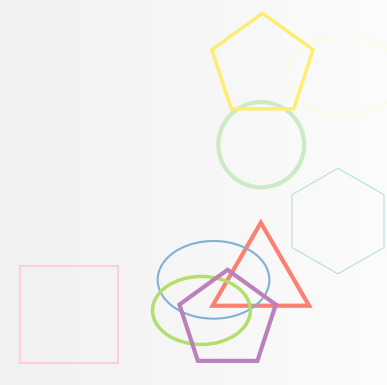[{"shape": "hexagon", "thickness": 0.5, "radius": 0.69, "center": [0.872, 0.426]}, {"shape": "oval", "thickness": 0.5, "radius": 0.74, "center": [0.889, 0.804]}, {"shape": "triangle", "thickness": 3, "radius": 0.72, "center": [0.673, 0.278]}, {"shape": "oval", "thickness": 1.5, "radius": 0.72, "center": [0.551, 0.273]}, {"shape": "oval", "thickness": 2.5, "radius": 0.63, "center": [0.52, 0.194]}, {"shape": "square", "thickness": 1.5, "radius": 0.63, "center": [0.178, 0.184]}, {"shape": "pentagon", "thickness": 3, "radius": 0.65, "center": [0.587, 0.168]}, {"shape": "circle", "thickness": 3, "radius": 0.55, "center": [0.674, 0.624]}, {"shape": "pentagon", "thickness": 2.5, "radius": 0.69, "center": [0.677, 0.828]}]